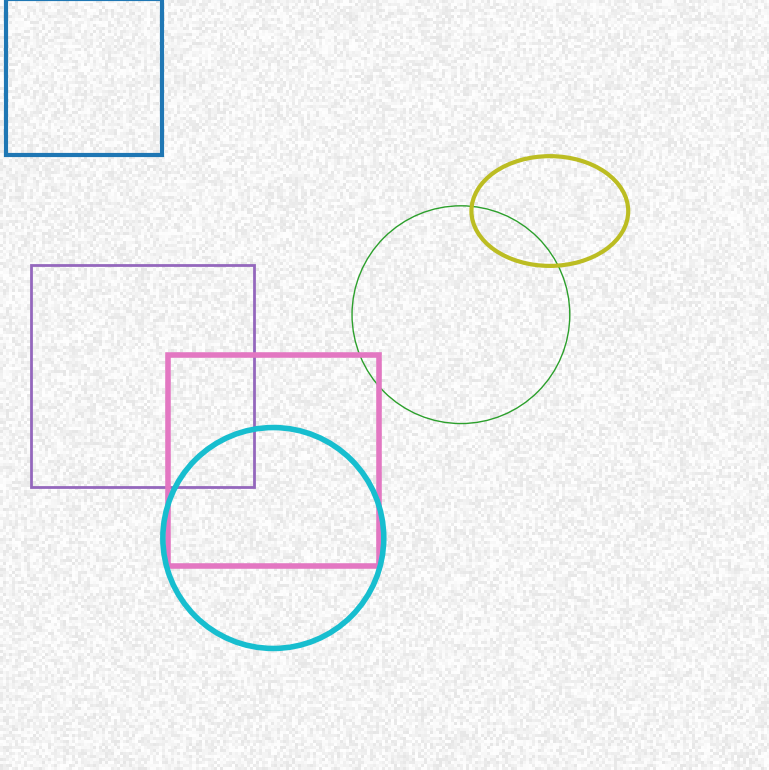[{"shape": "square", "thickness": 1.5, "radius": 0.51, "center": [0.109, 0.9]}, {"shape": "circle", "thickness": 0.5, "radius": 0.71, "center": [0.599, 0.591]}, {"shape": "square", "thickness": 1, "radius": 0.72, "center": [0.185, 0.512]}, {"shape": "square", "thickness": 2, "radius": 0.69, "center": [0.355, 0.402]}, {"shape": "oval", "thickness": 1.5, "radius": 0.51, "center": [0.714, 0.726]}, {"shape": "circle", "thickness": 2, "radius": 0.72, "center": [0.355, 0.301]}]